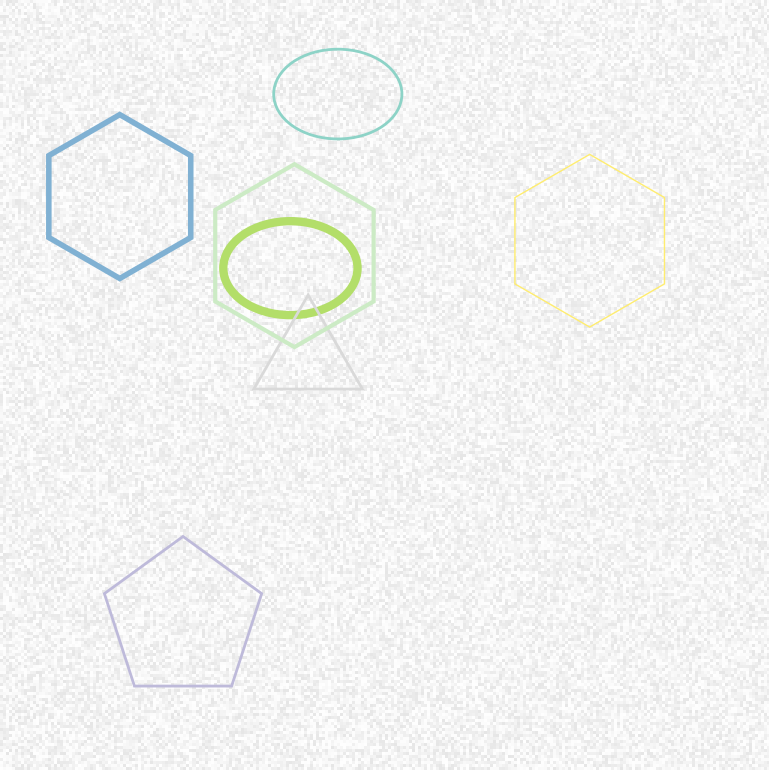[{"shape": "oval", "thickness": 1, "radius": 0.42, "center": [0.439, 0.878]}, {"shape": "pentagon", "thickness": 1, "radius": 0.54, "center": [0.238, 0.196]}, {"shape": "hexagon", "thickness": 2, "radius": 0.53, "center": [0.156, 0.745]}, {"shape": "oval", "thickness": 3, "radius": 0.44, "center": [0.377, 0.652]}, {"shape": "triangle", "thickness": 1, "radius": 0.41, "center": [0.4, 0.535]}, {"shape": "hexagon", "thickness": 1.5, "radius": 0.59, "center": [0.382, 0.668]}, {"shape": "hexagon", "thickness": 0.5, "radius": 0.56, "center": [0.766, 0.687]}]